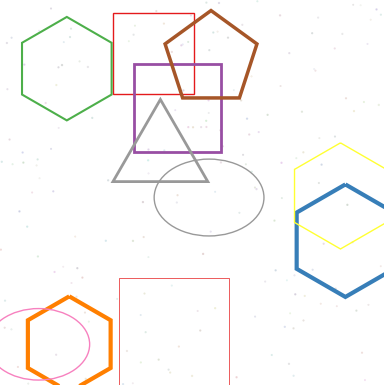[{"shape": "square", "thickness": 0.5, "radius": 0.71, "center": [0.452, 0.136]}, {"shape": "square", "thickness": 1, "radius": 0.53, "center": [0.398, 0.861]}, {"shape": "hexagon", "thickness": 3, "radius": 0.73, "center": [0.897, 0.375]}, {"shape": "hexagon", "thickness": 1.5, "radius": 0.67, "center": [0.174, 0.822]}, {"shape": "square", "thickness": 2, "radius": 0.57, "center": [0.461, 0.719]}, {"shape": "hexagon", "thickness": 3, "radius": 0.62, "center": [0.18, 0.106]}, {"shape": "hexagon", "thickness": 1, "radius": 0.69, "center": [0.884, 0.491]}, {"shape": "pentagon", "thickness": 2.5, "radius": 0.63, "center": [0.548, 0.847]}, {"shape": "oval", "thickness": 1, "radius": 0.66, "center": [0.1, 0.106]}, {"shape": "oval", "thickness": 1, "radius": 0.71, "center": [0.543, 0.487]}, {"shape": "triangle", "thickness": 2, "radius": 0.71, "center": [0.417, 0.599]}]